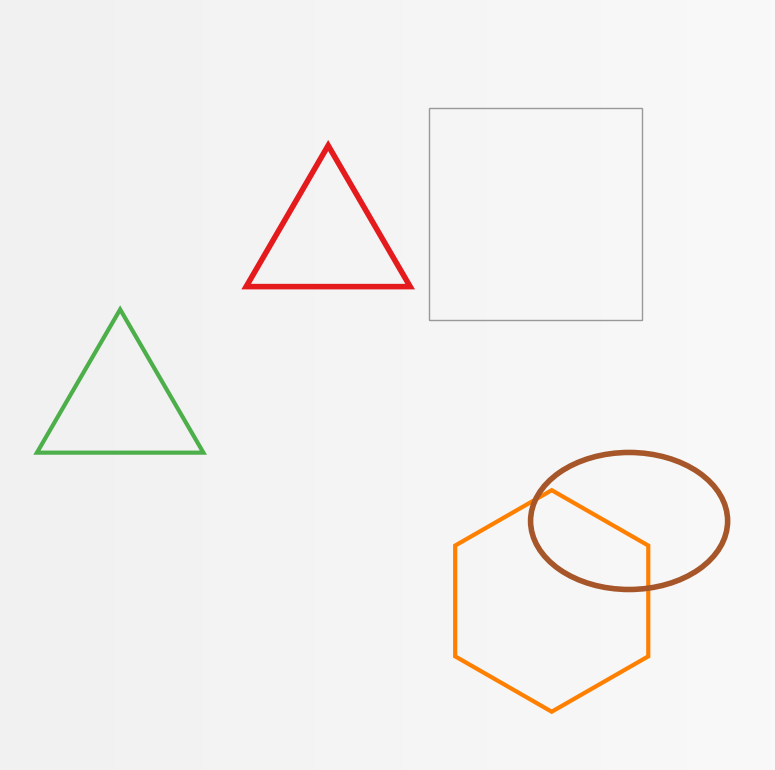[{"shape": "triangle", "thickness": 2, "radius": 0.61, "center": [0.423, 0.689]}, {"shape": "triangle", "thickness": 1.5, "radius": 0.62, "center": [0.155, 0.474]}, {"shape": "hexagon", "thickness": 1.5, "radius": 0.72, "center": [0.712, 0.22]}, {"shape": "oval", "thickness": 2, "radius": 0.64, "center": [0.812, 0.323]}, {"shape": "square", "thickness": 0.5, "radius": 0.69, "center": [0.691, 0.722]}]